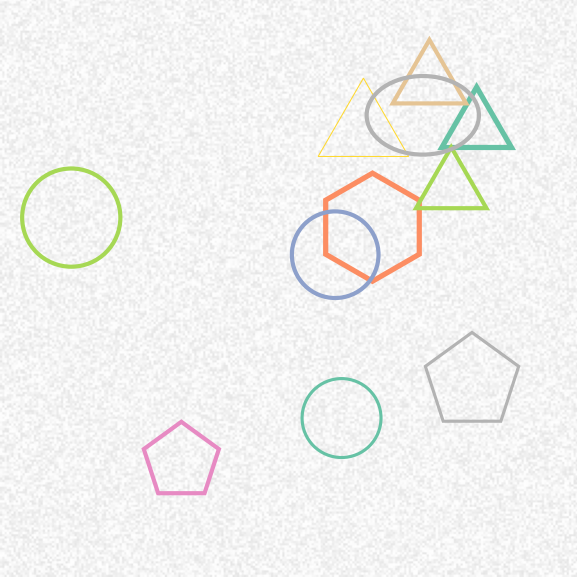[{"shape": "triangle", "thickness": 2.5, "radius": 0.35, "center": [0.825, 0.779]}, {"shape": "circle", "thickness": 1.5, "radius": 0.34, "center": [0.591, 0.275]}, {"shape": "hexagon", "thickness": 2.5, "radius": 0.47, "center": [0.645, 0.606]}, {"shape": "circle", "thickness": 2, "radius": 0.38, "center": [0.58, 0.558]}, {"shape": "pentagon", "thickness": 2, "radius": 0.34, "center": [0.314, 0.2]}, {"shape": "circle", "thickness": 2, "radius": 0.43, "center": [0.123, 0.622]}, {"shape": "triangle", "thickness": 2, "radius": 0.35, "center": [0.781, 0.674]}, {"shape": "triangle", "thickness": 0.5, "radius": 0.45, "center": [0.629, 0.773]}, {"shape": "triangle", "thickness": 2, "radius": 0.37, "center": [0.744, 0.857]}, {"shape": "pentagon", "thickness": 1.5, "radius": 0.42, "center": [0.817, 0.338]}, {"shape": "oval", "thickness": 2, "radius": 0.49, "center": [0.732, 0.799]}]